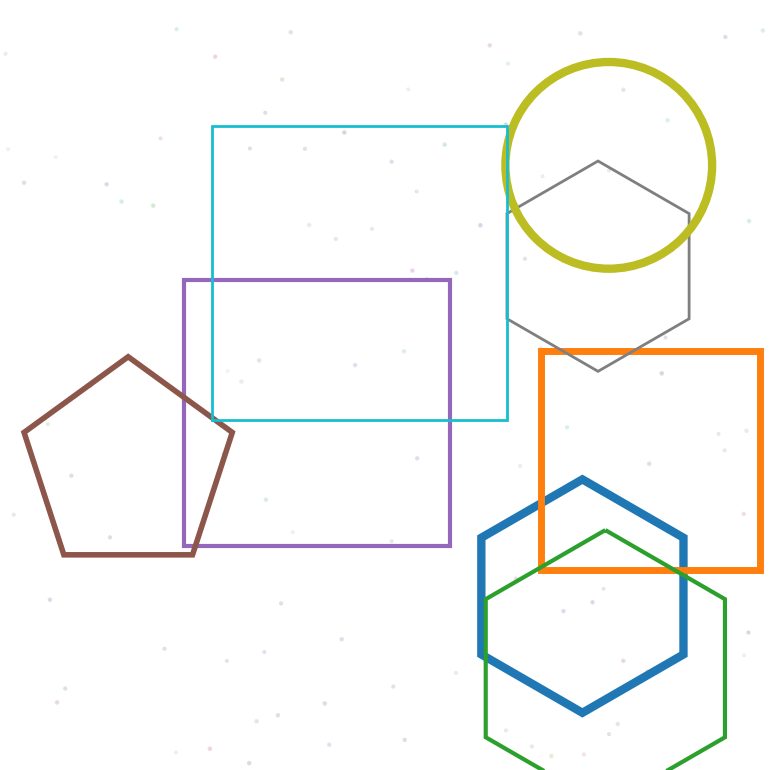[{"shape": "hexagon", "thickness": 3, "radius": 0.76, "center": [0.756, 0.226]}, {"shape": "square", "thickness": 2.5, "radius": 0.71, "center": [0.845, 0.401]}, {"shape": "hexagon", "thickness": 1.5, "radius": 0.9, "center": [0.786, 0.132]}, {"shape": "square", "thickness": 1.5, "radius": 0.86, "center": [0.412, 0.464]}, {"shape": "pentagon", "thickness": 2, "radius": 0.71, "center": [0.166, 0.394]}, {"shape": "hexagon", "thickness": 1, "radius": 0.68, "center": [0.777, 0.654]}, {"shape": "circle", "thickness": 3, "radius": 0.67, "center": [0.791, 0.785]}, {"shape": "square", "thickness": 1, "radius": 0.96, "center": [0.467, 0.645]}]